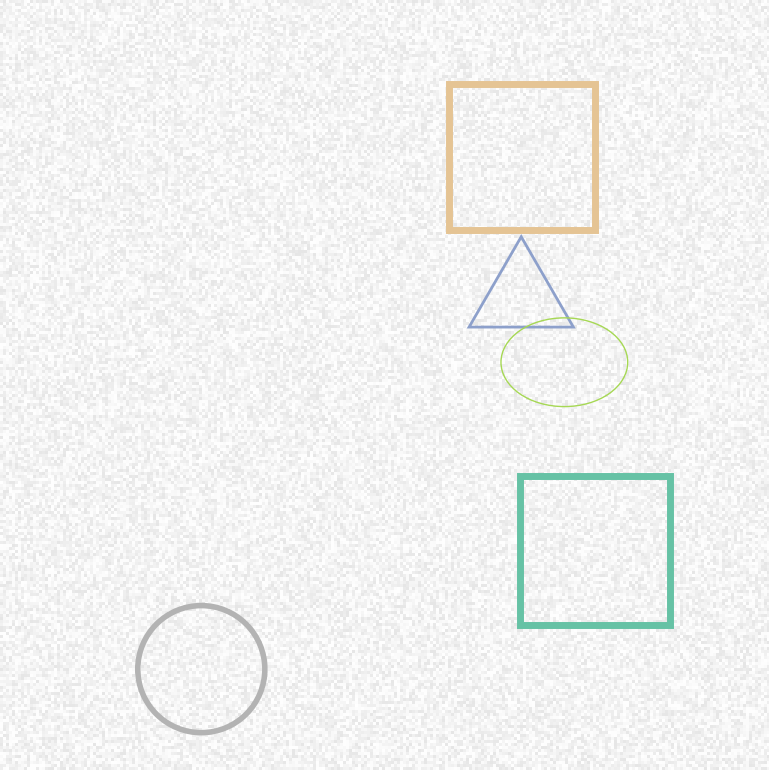[{"shape": "square", "thickness": 2.5, "radius": 0.48, "center": [0.773, 0.285]}, {"shape": "triangle", "thickness": 1, "radius": 0.39, "center": [0.677, 0.614]}, {"shape": "oval", "thickness": 0.5, "radius": 0.41, "center": [0.733, 0.53]}, {"shape": "square", "thickness": 2.5, "radius": 0.48, "center": [0.678, 0.796]}, {"shape": "circle", "thickness": 2, "radius": 0.41, "center": [0.261, 0.131]}]